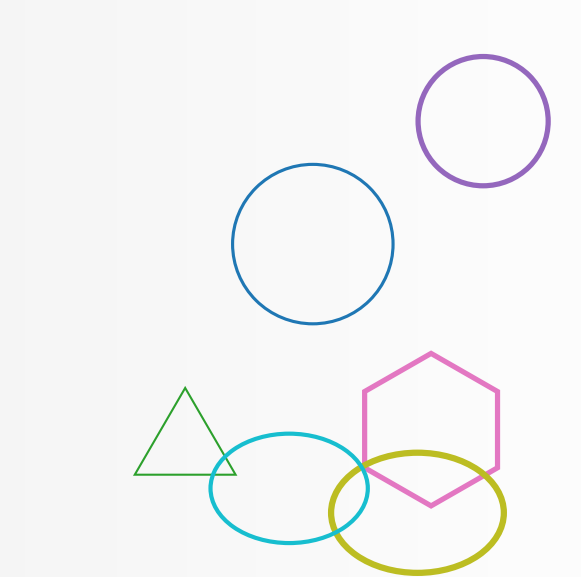[{"shape": "circle", "thickness": 1.5, "radius": 0.69, "center": [0.538, 0.576]}, {"shape": "triangle", "thickness": 1, "radius": 0.5, "center": [0.319, 0.227]}, {"shape": "circle", "thickness": 2.5, "radius": 0.56, "center": [0.831, 0.789]}, {"shape": "hexagon", "thickness": 2.5, "radius": 0.66, "center": [0.742, 0.255]}, {"shape": "oval", "thickness": 3, "radius": 0.74, "center": [0.718, 0.111]}, {"shape": "oval", "thickness": 2, "radius": 0.68, "center": [0.497, 0.153]}]